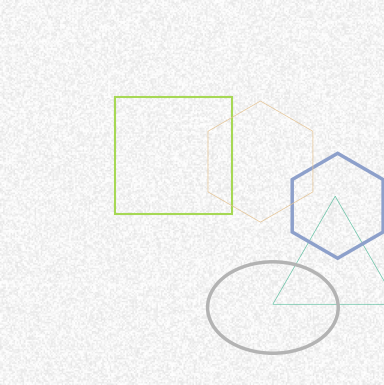[{"shape": "triangle", "thickness": 0.5, "radius": 0.94, "center": [0.871, 0.303]}, {"shape": "hexagon", "thickness": 2.5, "radius": 0.68, "center": [0.877, 0.466]}, {"shape": "square", "thickness": 1.5, "radius": 0.76, "center": [0.452, 0.596]}, {"shape": "hexagon", "thickness": 0.5, "radius": 0.79, "center": [0.676, 0.58]}, {"shape": "oval", "thickness": 2.5, "radius": 0.85, "center": [0.709, 0.201]}]